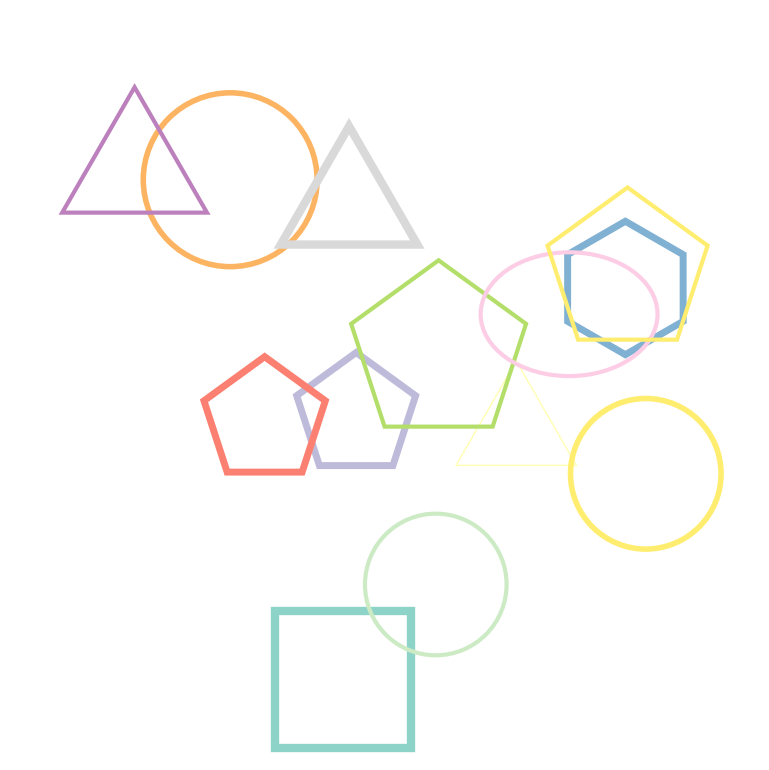[{"shape": "square", "thickness": 3, "radius": 0.44, "center": [0.446, 0.118]}, {"shape": "triangle", "thickness": 0.5, "radius": 0.45, "center": [0.67, 0.441]}, {"shape": "pentagon", "thickness": 2.5, "radius": 0.41, "center": [0.463, 0.461]}, {"shape": "pentagon", "thickness": 2.5, "radius": 0.41, "center": [0.344, 0.454]}, {"shape": "hexagon", "thickness": 2.5, "radius": 0.43, "center": [0.812, 0.626]}, {"shape": "circle", "thickness": 2, "radius": 0.56, "center": [0.299, 0.767]}, {"shape": "pentagon", "thickness": 1.5, "radius": 0.6, "center": [0.57, 0.543]}, {"shape": "oval", "thickness": 1.5, "radius": 0.57, "center": [0.739, 0.592]}, {"shape": "triangle", "thickness": 3, "radius": 0.51, "center": [0.453, 0.734]}, {"shape": "triangle", "thickness": 1.5, "radius": 0.54, "center": [0.175, 0.778]}, {"shape": "circle", "thickness": 1.5, "radius": 0.46, "center": [0.566, 0.241]}, {"shape": "circle", "thickness": 2, "radius": 0.49, "center": [0.839, 0.385]}, {"shape": "pentagon", "thickness": 1.5, "radius": 0.55, "center": [0.815, 0.647]}]